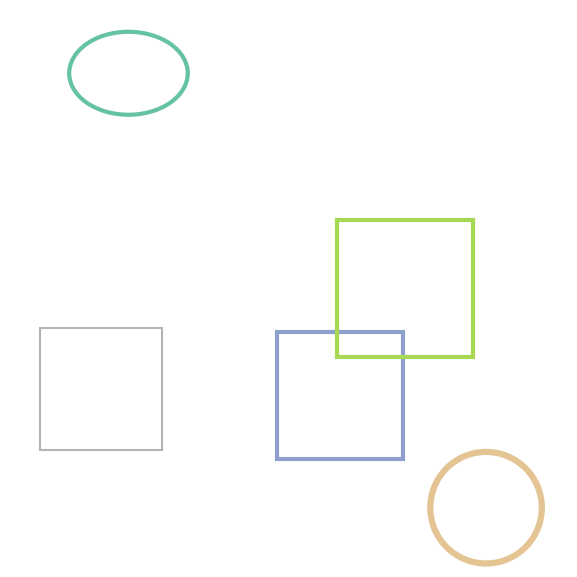[{"shape": "oval", "thickness": 2, "radius": 0.51, "center": [0.222, 0.872]}, {"shape": "square", "thickness": 2, "radius": 0.55, "center": [0.589, 0.314]}, {"shape": "square", "thickness": 2, "radius": 0.59, "center": [0.702, 0.499]}, {"shape": "circle", "thickness": 3, "radius": 0.48, "center": [0.842, 0.12]}, {"shape": "square", "thickness": 1, "radius": 0.53, "center": [0.175, 0.325]}]